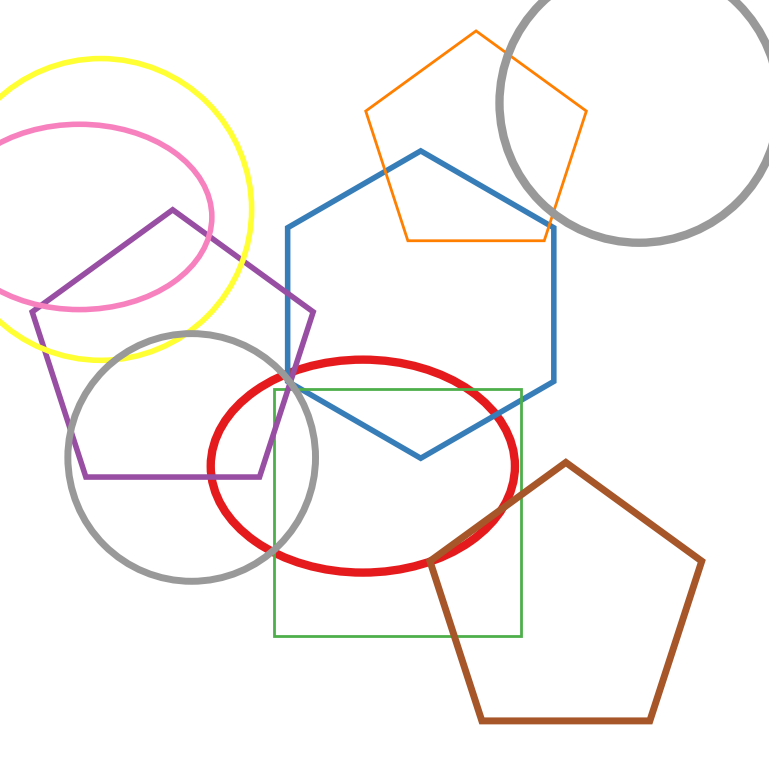[{"shape": "oval", "thickness": 3, "radius": 0.99, "center": [0.471, 0.395]}, {"shape": "hexagon", "thickness": 2, "radius": 1.0, "center": [0.546, 0.604]}, {"shape": "square", "thickness": 1, "radius": 0.8, "center": [0.516, 0.334]}, {"shape": "pentagon", "thickness": 2, "radius": 0.96, "center": [0.224, 0.536]}, {"shape": "pentagon", "thickness": 1, "radius": 0.75, "center": [0.618, 0.809]}, {"shape": "circle", "thickness": 2, "radius": 0.98, "center": [0.131, 0.728]}, {"shape": "pentagon", "thickness": 2.5, "radius": 0.93, "center": [0.735, 0.214]}, {"shape": "oval", "thickness": 2, "radius": 0.86, "center": [0.103, 0.718]}, {"shape": "circle", "thickness": 3, "radius": 0.91, "center": [0.83, 0.866]}, {"shape": "circle", "thickness": 2.5, "radius": 0.8, "center": [0.249, 0.406]}]